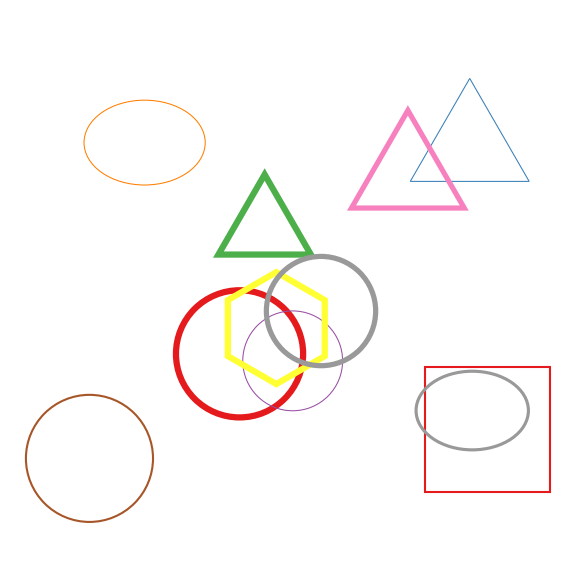[{"shape": "square", "thickness": 1, "radius": 0.54, "center": [0.844, 0.256]}, {"shape": "circle", "thickness": 3, "radius": 0.55, "center": [0.415, 0.386]}, {"shape": "triangle", "thickness": 0.5, "radius": 0.59, "center": [0.813, 0.744]}, {"shape": "triangle", "thickness": 3, "radius": 0.46, "center": [0.458, 0.605]}, {"shape": "circle", "thickness": 0.5, "radius": 0.43, "center": [0.507, 0.374]}, {"shape": "oval", "thickness": 0.5, "radius": 0.52, "center": [0.25, 0.752]}, {"shape": "hexagon", "thickness": 3, "radius": 0.48, "center": [0.478, 0.431]}, {"shape": "circle", "thickness": 1, "radius": 0.55, "center": [0.155, 0.205]}, {"shape": "triangle", "thickness": 2.5, "radius": 0.56, "center": [0.706, 0.695]}, {"shape": "circle", "thickness": 2.5, "radius": 0.47, "center": [0.556, 0.461]}, {"shape": "oval", "thickness": 1.5, "radius": 0.49, "center": [0.818, 0.288]}]